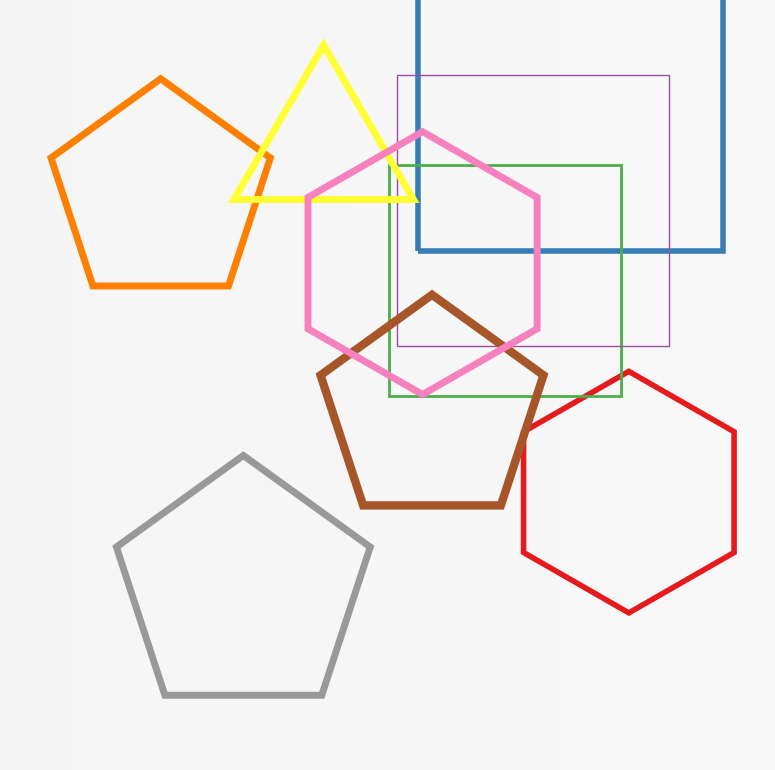[{"shape": "hexagon", "thickness": 2, "radius": 0.78, "center": [0.811, 0.361]}, {"shape": "square", "thickness": 2, "radius": 0.98, "center": [0.736, 0.871]}, {"shape": "square", "thickness": 1, "radius": 0.75, "center": [0.652, 0.636]}, {"shape": "square", "thickness": 0.5, "radius": 0.88, "center": [0.688, 0.726]}, {"shape": "pentagon", "thickness": 2.5, "radius": 0.74, "center": [0.207, 0.749]}, {"shape": "triangle", "thickness": 2.5, "radius": 0.67, "center": [0.418, 0.808]}, {"shape": "pentagon", "thickness": 3, "radius": 0.76, "center": [0.557, 0.466]}, {"shape": "hexagon", "thickness": 2.5, "radius": 0.85, "center": [0.545, 0.658]}, {"shape": "pentagon", "thickness": 2.5, "radius": 0.86, "center": [0.314, 0.236]}]